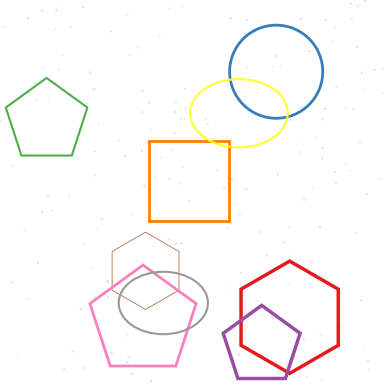[{"shape": "hexagon", "thickness": 2.5, "radius": 0.73, "center": [0.752, 0.176]}, {"shape": "circle", "thickness": 2, "radius": 0.6, "center": [0.717, 0.814]}, {"shape": "pentagon", "thickness": 1.5, "radius": 0.56, "center": [0.121, 0.686]}, {"shape": "pentagon", "thickness": 2.5, "radius": 0.52, "center": [0.68, 0.102]}, {"shape": "square", "thickness": 2, "radius": 0.52, "center": [0.49, 0.529]}, {"shape": "oval", "thickness": 1.5, "radius": 0.63, "center": [0.621, 0.706]}, {"shape": "hexagon", "thickness": 0.5, "radius": 0.5, "center": [0.378, 0.297]}, {"shape": "pentagon", "thickness": 2, "radius": 0.72, "center": [0.371, 0.167]}, {"shape": "oval", "thickness": 1.5, "radius": 0.58, "center": [0.424, 0.213]}]